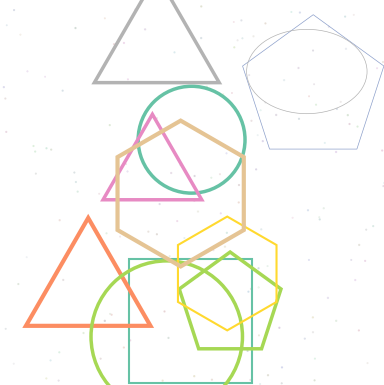[{"shape": "circle", "thickness": 2.5, "radius": 0.69, "center": [0.498, 0.637]}, {"shape": "square", "thickness": 1.5, "radius": 0.8, "center": [0.495, 0.166]}, {"shape": "triangle", "thickness": 3, "radius": 0.93, "center": [0.229, 0.247]}, {"shape": "pentagon", "thickness": 0.5, "radius": 0.96, "center": [0.814, 0.769]}, {"shape": "triangle", "thickness": 2.5, "radius": 0.74, "center": [0.396, 0.555]}, {"shape": "pentagon", "thickness": 2.5, "radius": 0.69, "center": [0.598, 0.206]}, {"shape": "circle", "thickness": 2.5, "radius": 0.98, "center": [0.433, 0.126]}, {"shape": "hexagon", "thickness": 1.5, "radius": 0.74, "center": [0.59, 0.29]}, {"shape": "hexagon", "thickness": 3, "radius": 0.95, "center": [0.469, 0.497]}, {"shape": "triangle", "thickness": 2.5, "radius": 0.94, "center": [0.407, 0.879]}, {"shape": "oval", "thickness": 0.5, "radius": 0.78, "center": [0.797, 0.814]}]